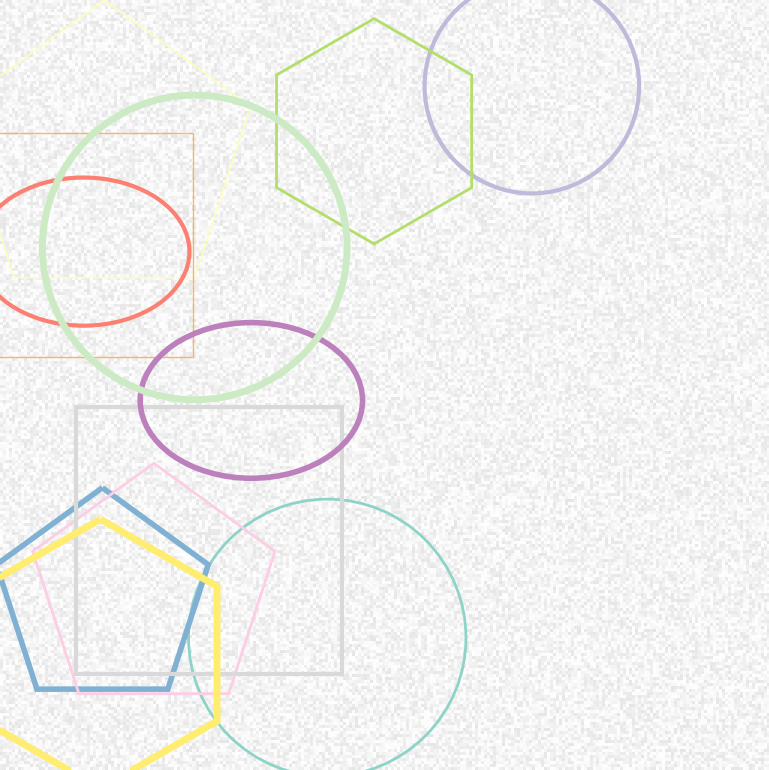[{"shape": "circle", "thickness": 1, "radius": 0.9, "center": [0.425, 0.172]}, {"shape": "pentagon", "thickness": 0.5, "radius": 1.0, "center": [0.136, 0.801]}, {"shape": "circle", "thickness": 1.5, "radius": 0.7, "center": [0.691, 0.888]}, {"shape": "oval", "thickness": 1.5, "radius": 0.69, "center": [0.109, 0.673]}, {"shape": "pentagon", "thickness": 2, "radius": 0.72, "center": [0.133, 0.222]}, {"shape": "square", "thickness": 0.5, "radius": 0.73, "center": [0.106, 0.682]}, {"shape": "hexagon", "thickness": 1, "radius": 0.73, "center": [0.486, 0.83]}, {"shape": "pentagon", "thickness": 1, "radius": 0.83, "center": [0.2, 0.233]}, {"shape": "square", "thickness": 1.5, "radius": 0.87, "center": [0.271, 0.298]}, {"shape": "oval", "thickness": 2, "radius": 0.72, "center": [0.326, 0.48]}, {"shape": "circle", "thickness": 2.5, "radius": 0.99, "center": [0.253, 0.679]}, {"shape": "hexagon", "thickness": 2.5, "radius": 0.87, "center": [0.13, 0.151]}]